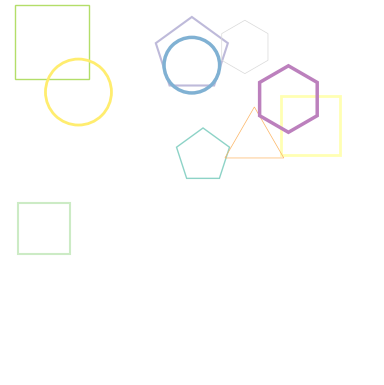[{"shape": "pentagon", "thickness": 1, "radius": 0.36, "center": [0.527, 0.595]}, {"shape": "square", "thickness": 2, "radius": 0.38, "center": [0.807, 0.673]}, {"shape": "pentagon", "thickness": 1.5, "radius": 0.49, "center": [0.498, 0.858]}, {"shape": "circle", "thickness": 2.5, "radius": 0.36, "center": [0.498, 0.831]}, {"shape": "triangle", "thickness": 0.5, "radius": 0.44, "center": [0.661, 0.634]}, {"shape": "square", "thickness": 1, "radius": 0.48, "center": [0.136, 0.891]}, {"shape": "hexagon", "thickness": 0.5, "radius": 0.35, "center": [0.636, 0.878]}, {"shape": "hexagon", "thickness": 2.5, "radius": 0.43, "center": [0.749, 0.743]}, {"shape": "square", "thickness": 1.5, "radius": 0.34, "center": [0.114, 0.407]}, {"shape": "circle", "thickness": 2, "radius": 0.43, "center": [0.204, 0.761]}]